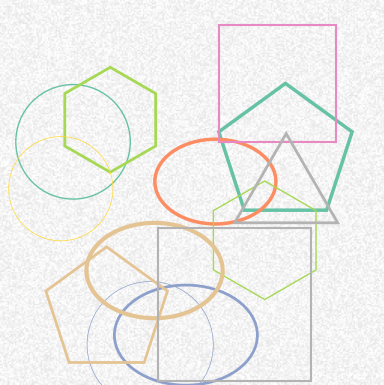[{"shape": "circle", "thickness": 1, "radius": 0.74, "center": [0.19, 0.632]}, {"shape": "pentagon", "thickness": 2.5, "radius": 0.91, "center": [0.741, 0.601]}, {"shape": "oval", "thickness": 2.5, "radius": 0.79, "center": [0.559, 0.528]}, {"shape": "oval", "thickness": 2, "radius": 0.93, "center": [0.483, 0.13]}, {"shape": "circle", "thickness": 0.5, "radius": 0.82, "center": [0.39, 0.105]}, {"shape": "square", "thickness": 1.5, "radius": 0.76, "center": [0.72, 0.782]}, {"shape": "hexagon", "thickness": 1, "radius": 0.77, "center": [0.688, 0.376]}, {"shape": "hexagon", "thickness": 2, "radius": 0.68, "center": [0.286, 0.689]}, {"shape": "circle", "thickness": 0.5, "radius": 0.68, "center": [0.158, 0.51]}, {"shape": "oval", "thickness": 3, "radius": 0.88, "center": [0.401, 0.297]}, {"shape": "pentagon", "thickness": 2, "radius": 0.83, "center": [0.277, 0.193]}, {"shape": "square", "thickness": 1.5, "radius": 0.99, "center": [0.609, 0.209]}, {"shape": "triangle", "thickness": 2, "radius": 0.77, "center": [0.743, 0.499]}]